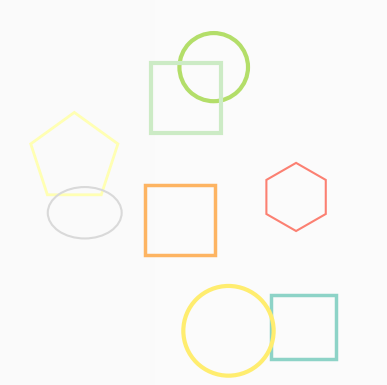[{"shape": "square", "thickness": 2.5, "radius": 0.42, "center": [0.783, 0.151]}, {"shape": "pentagon", "thickness": 2, "radius": 0.59, "center": [0.192, 0.59]}, {"shape": "hexagon", "thickness": 1.5, "radius": 0.44, "center": [0.764, 0.488]}, {"shape": "square", "thickness": 2.5, "radius": 0.45, "center": [0.465, 0.429]}, {"shape": "circle", "thickness": 3, "radius": 0.44, "center": [0.552, 0.826]}, {"shape": "oval", "thickness": 1.5, "radius": 0.48, "center": [0.219, 0.447]}, {"shape": "square", "thickness": 3, "radius": 0.45, "center": [0.48, 0.745]}, {"shape": "circle", "thickness": 3, "radius": 0.58, "center": [0.59, 0.141]}]